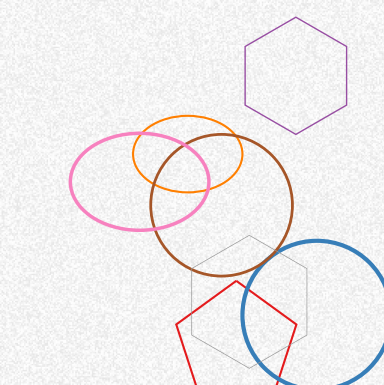[{"shape": "pentagon", "thickness": 1.5, "radius": 0.82, "center": [0.614, 0.106]}, {"shape": "circle", "thickness": 3, "radius": 0.97, "center": [0.823, 0.181]}, {"shape": "hexagon", "thickness": 1, "radius": 0.76, "center": [0.768, 0.803]}, {"shape": "oval", "thickness": 1.5, "radius": 0.71, "center": [0.488, 0.6]}, {"shape": "circle", "thickness": 2, "radius": 0.92, "center": [0.576, 0.467]}, {"shape": "oval", "thickness": 2.5, "radius": 0.9, "center": [0.363, 0.528]}, {"shape": "hexagon", "thickness": 0.5, "radius": 0.86, "center": [0.648, 0.216]}]